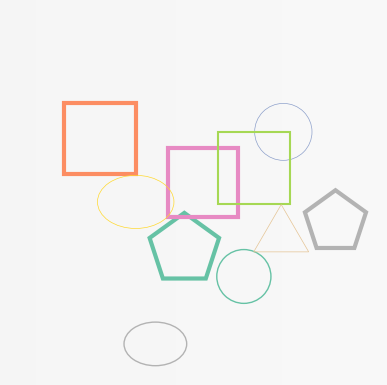[{"shape": "pentagon", "thickness": 3, "radius": 0.47, "center": [0.476, 0.353]}, {"shape": "circle", "thickness": 1, "radius": 0.35, "center": [0.629, 0.282]}, {"shape": "square", "thickness": 3, "radius": 0.46, "center": [0.258, 0.64]}, {"shape": "circle", "thickness": 0.5, "radius": 0.37, "center": [0.731, 0.657]}, {"shape": "square", "thickness": 3, "radius": 0.45, "center": [0.525, 0.525]}, {"shape": "square", "thickness": 1.5, "radius": 0.47, "center": [0.655, 0.565]}, {"shape": "oval", "thickness": 0.5, "radius": 0.49, "center": [0.35, 0.476]}, {"shape": "triangle", "thickness": 0.5, "radius": 0.41, "center": [0.726, 0.387]}, {"shape": "pentagon", "thickness": 3, "radius": 0.41, "center": [0.866, 0.423]}, {"shape": "oval", "thickness": 1, "radius": 0.4, "center": [0.401, 0.107]}]